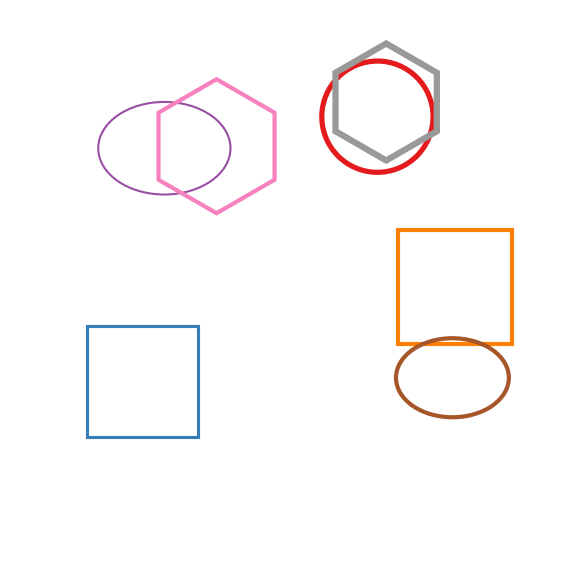[{"shape": "circle", "thickness": 2.5, "radius": 0.48, "center": [0.654, 0.797]}, {"shape": "square", "thickness": 1.5, "radius": 0.48, "center": [0.247, 0.339]}, {"shape": "oval", "thickness": 1, "radius": 0.57, "center": [0.285, 0.742]}, {"shape": "square", "thickness": 2, "radius": 0.5, "center": [0.788, 0.502]}, {"shape": "oval", "thickness": 2, "radius": 0.49, "center": [0.783, 0.345]}, {"shape": "hexagon", "thickness": 2, "radius": 0.58, "center": [0.375, 0.746]}, {"shape": "hexagon", "thickness": 3, "radius": 0.51, "center": [0.669, 0.823]}]